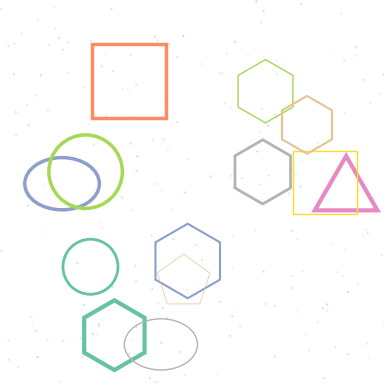[{"shape": "circle", "thickness": 2, "radius": 0.36, "center": [0.235, 0.307]}, {"shape": "hexagon", "thickness": 3, "radius": 0.45, "center": [0.297, 0.129]}, {"shape": "square", "thickness": 2.5, "radius": 0.48, "center": [0.335, 0.79]}, {"shape": "oval", "thickness": 2.5, "radius": 0.48, "center": [0.161, 0.523]}, {"shape": "hexagon", "thickness": 1.5, "radius": 0.48, "center": [0.488, 0.322]}, {"shape": "triangle", "thickness": 3, "radius": 0.47, "center": [0.899, 0.501]}, {"shape": "circle", "thickness": 2.5, "radius": 0.48, "center": [0.222, 0.554]}, {"shape": "hexagon", "thickness": 1, "radius": 0.41, "center": [0.69, 0.763]}, {"shape": "square", "thickness": 1, "radius": 0.41, "center": [0.845, 0.526]}, {"shape": "hexagon", "thickness": 1.5, "radius": 0.38, "center": [0.797, 0.676]}, {"shape": "pentagon", "thickness": 0.5, "radius": 0.36, "center": [0.477, 0.269]}, {"shape": "hexagon", "thickness": 2, "radius": 0.42, "center": [0.682, 0.554]}, {"shape": "oval", "thickness": 1, "radius": 0.47, "center": [0.418, 0.105]}]